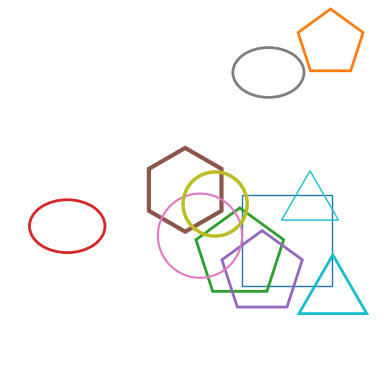[{"shape": "square", "thickness": 1, "radius": 0.59, "center": [0.746, 0.375]}, {"shape": "pentagon", "thickness": 2, "radius": 0.44, "center": [0.859, 0.888]}, {"shape": "pentagon", "thickness": 2, "radius": 0.6, "center": [0.623, 0.34]}, {"shape": "oval", "thickness": 2, "radius": 0.49, "center": [0.175, 0.413]}, {"shape": "pentagon", "thickness": 2, "radius": 0.55, "center": [0.681, 0.291]}, {"shape": "hexagon", "thickness": 3, "radius": 0.54, "center": [0.481, 0.507]}, {"shape": "circle", "thickness": 1.5, "radius": 0.55, "center": [0.519, 0.388]}, {"shape": "oval", "thickness": 2, "radius": 0.46, "center": [0.697, 0.812]}, {"shape": "circle", "thickness": 2.5, "radius": 0.42, "center": [0.559, 0.47]}, {"shape": "triangle", "thickness": 1, "radius": 0.43, "center": [0.805, 0.471]}, {"shape": "triangle", "thickness": 2, "radius": 0.51, "center": [0.865, 0.236]}]